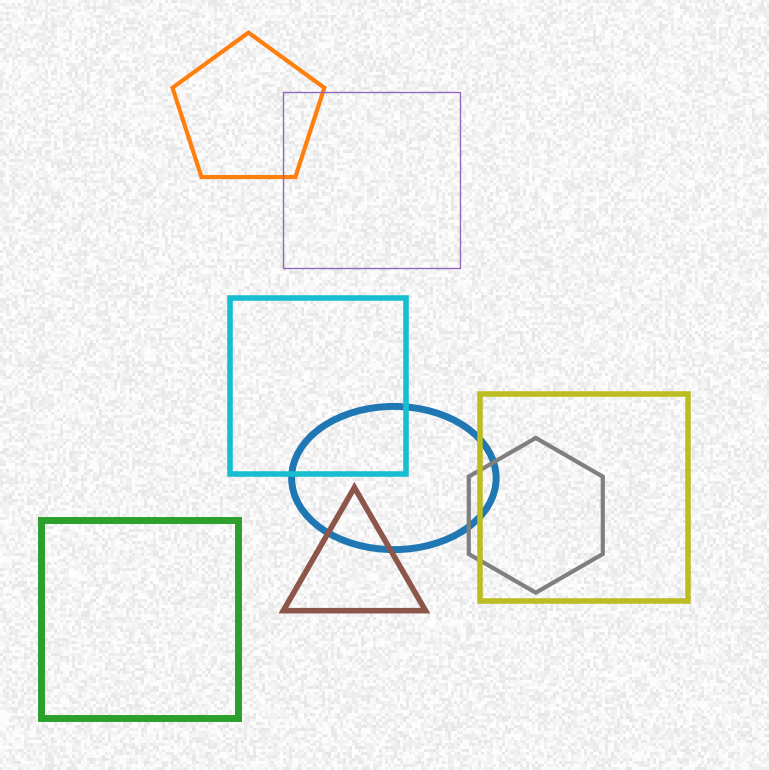[{"shape": "oval", "thickness": 2.5, "radius": 0.66, "center": [0.512, 0.379]}, {"shape": "pentagon", "thickness": 1.5, "radius": 0.52, "center": [0.323, 0.854]}, {"shape": "square", "thickness": 2.5, "radius": 0.64, "center": [0.181, 0.196]}, {"shape": "square", "thickness": 0.5, "radius": 0.57, "center": [0.483, 0.766]}, {"shape": "triangle", "thickness": 2, "radius": 0.53, "center": [0.46, 0.26]}, {"shape": "hexagon", "thickness": 1.5, "radius": 0.5, "center": [0.696, 0.331]}, {"shape": "square", "thickness": 2, "radius": 0.67, "center": [0.759, 0.354]}, {"shape": "square", "thickness": 2, "radius": 0.57, "center": [0.413, 0.498]}]